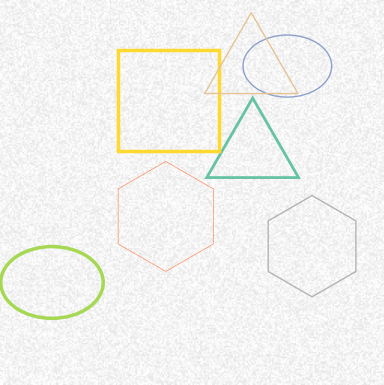[{"shape": "triangle", "thickness": 2, "radius": 0.69, "center": [0.656, 0.608]}, {"shape": "hexagon", "thickness": 0.5, "radius": 0.71, "center": [0.431, 0.438]}, {"shape": "oval", "thickness": 1, "radius": 0.58, "center": [0.746, 0.828]}, {"shape": "oval", "thickness": 2.5, "radius": 0.67, "center": [0.135, 0.266]}, {"shape": "square", "thickness": 2.5, "radius": 0.66, "center": [0.437, 0.739]}, {"shape": "triangle", "thickness": 1, "radius": 0.7, "center": [0.653, 0.827]}, {"shape": "hexagon", "thickness": 1, "radius": 0.66, "center": [0.811, 0.361]}]